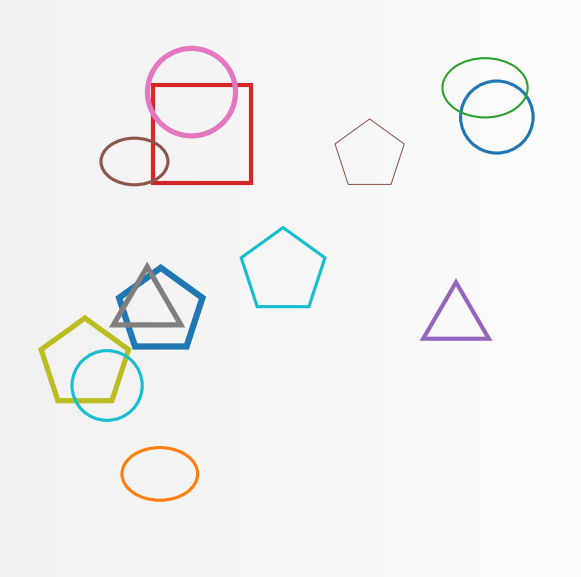[{"shape": "pentagon", "thickness": 3, "radius": 0.38, "center": [0.277, 0.46]}, {"shape": "circle", "thickness": 1.5, "radius": 0.31, "center": [0.855, 0.796]}, {"shape": "oval", "thickness": 1.5, "radius": 0.33, "center": [0.275, 0.179]}, {"shape": "oval", "thickness": 1, "radius": 0.37, "center": [0.834, 0.847]}, {"shape": "square", "thickness": 2, "radius": 0.42, "center": [0.348, 0.767]}, {"shape": "triangle", "thickness": 2, "radius": 0.33, "center": [0.785, 0.445]}, {"shape": "pentagon", "thickness": 0.5, "radius": 0.31, "center": [0.636, 0.73]}, {"shape": "oval", "thickness": 1.5, "radius": 0.29, "center": [0.231, 0.72]}, {"shape": "circle", "thickness": 2.5, "radius": 0.38, "center": [0.329, 0.84]}, {"shape": "triangle", "thickness": 2.5, "radius": 0.33, "center": [0.253, 0.47]}, {"shape": "pentagon", "thickness": 2.5, "radius": 0.4, "center": [0.146, 0.369]}, {"shape": "circle", "thickness": 1.5, "radius": 0.3, "center": [0.184, 0.332]}, {"shape": "pentagon", "thickness": 1.5, "radius": 0.38, "center": [0.487, 0.529]}]